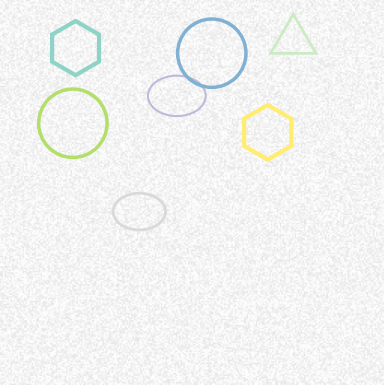[{"shape": "hexagon", "thickness": 3, "radius": 0.35, "center": [0.196, 0.875]}, {"shape": "oval", "thickness": 1.5, "radius": 0.38, "center": [0.459, 0.751]}, {"shape": "circle", "thickness": 2.5, "radius": 0.44, "center": [0.55, 0.862]}, {"shape": "circle", "thickness": 2.5, "radius": 0.44, "center": [0.189, 0.68]}, {"shape": "oval", "thickness": 2, "radius": 0.34, "center": [0.362, 0.45]}, {"shape": "triangle", "thickness": 2, "radius": 0.34, "center": [0.762, 0.895]}, {"shape": "hexagon", "thickness": 3, "radius": 0.35, "center": [0.695, 0.656]}]